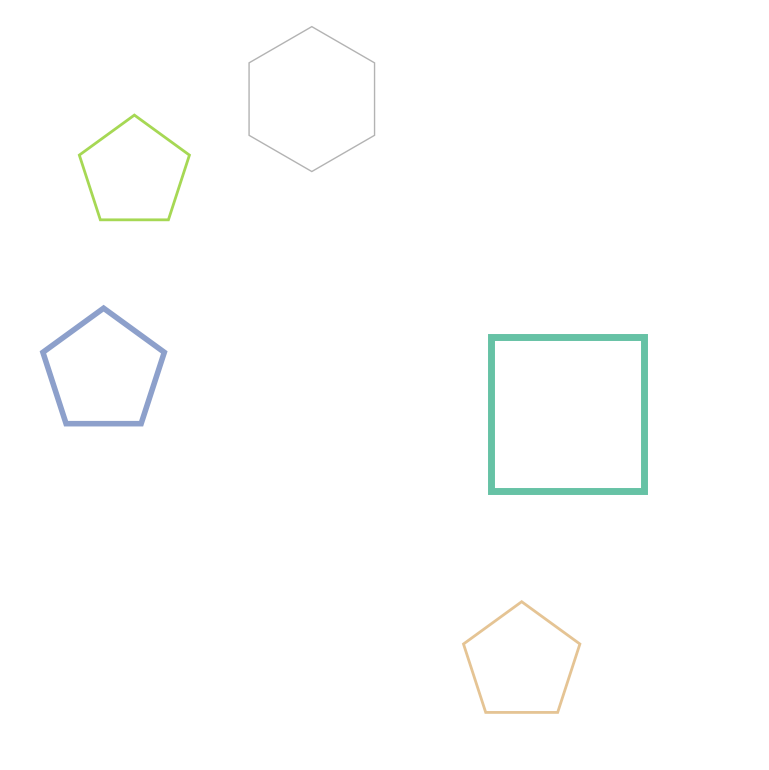[{"shape": "square", "thickness": 2.5, "radius": 0.5, "center": [0.737, 0.463]}, {"shape": "pentagon", "thickness": 2, "radius": 0.41, "center": [0.135, 0.517]}, {"shape": "pentagon", "thickness": 1, "radius": 0.38, "center": [0.175, 0.775]}, {"shape": "pentagon", "thickness": 1, "radius": 0.4, "center": [0.678, 0.139]}, {"shape": "hexagon", "thickness": 0.5, "radius": 0.47, "center": [0.405, 0.871]}]